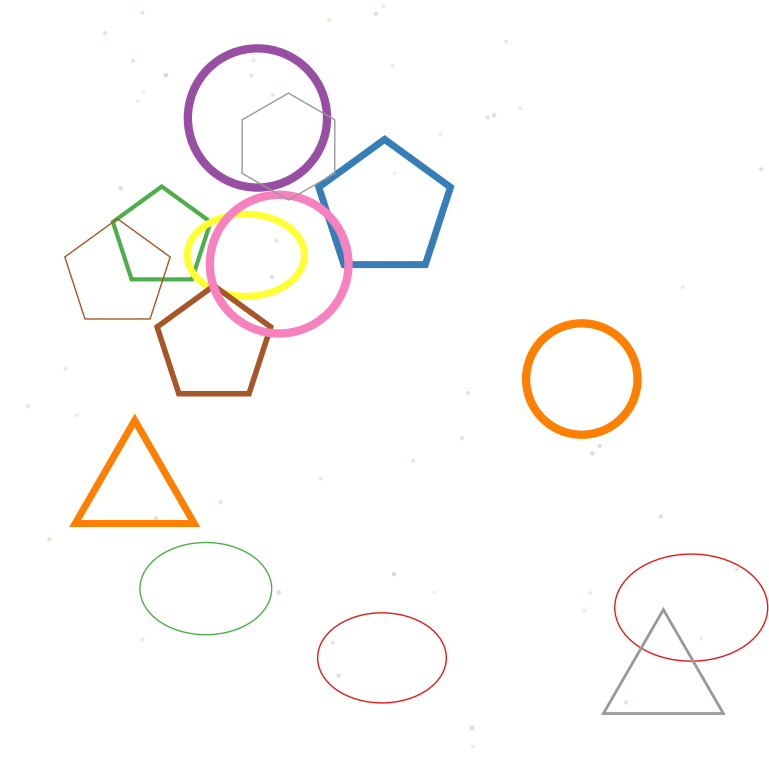[{"shape": "oval", "thickness": 0.5, "radius": 0.42, "center": [0.496, 0.146]}, {"shape": "oval", "thickness": 0.5, "radius": 0.5, "center": [0.898, 0.211]}, {"shape": "pentagon", "thickness": 2.5, "radius": 0.45, "center": [0.5, 0.729]}, {"shape": "pentagon", "thickness": 1.5, "radius": 0.33, "center": [0.21, 0.691]}, {"shape": "oval", "thickness": 0.5, "radius": 0.43, "center": [0.267, 0.236]}, {"shape": "circle", "thickness": 3, "radius": 0.45, "center": [0.334, 0.847]}, {"shape": "triangle", "thickness": 2.5, "radius": 0.45, "center": [0.175, 0.365]}, {"shape": "circle", "thickness": 3, "radius": 0.36, "center": [0.756, 0.508]}, {"shape": "oval", "thickness": 2.5, "radius": 0.38, "center": [0.319, 0.669]}, {"shape": "pentagon", "thickness": 0.5, "radius": 0.36, "center": [0.153, 0.644]}, {"shape": "pentagon", "thickness": 2, "radius": 0.39, "center": [0.278, 0.551]}, {"shape": "circle", "thickness": 3, "radius": 0.45, "center": [0.363, 0.657]}, {"shape": "hexagon", "thickness": 0.5, "radius": 0.35, "center": [0.375, 0.81]}, {"shape": "triangle", "thickness": 1, "radius": 0.45, "center": [0.862, 0.118]}]